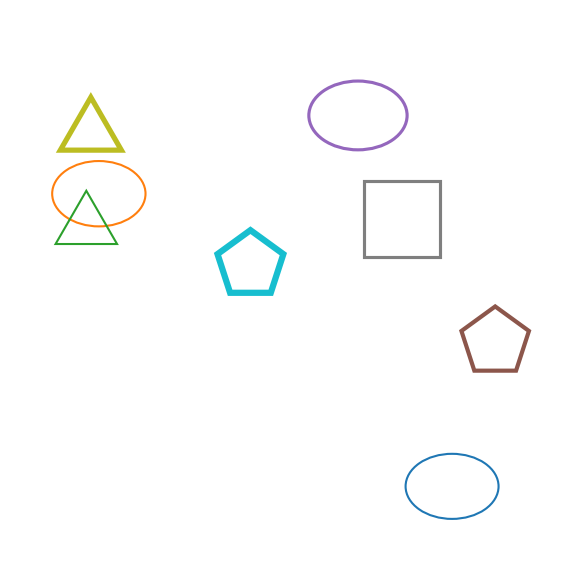[{"shape": "oval", "thickness": 1, "radius": 0.4, "center": [0.783, 0.157]}, {"shape": "oval", "thickness": 1, "radius": 0.4, "center": [0.171, 0.664]}, {"shape": "triangle", "thickness": 1, "radius": 0.31, "center": [0.149, 0.607]}, {"shape": "oval", "thickness": 1.5, "radius": 0.43, "center": [0.62, 0.799]}, {"shape": "pentagon", "thickness": 2, "radius": 0.31, "center": [0.857, 0.407]}, {"shape": "square", "thickness": 1.5, "radius": 0.33, "center": [0.696, 0.62]}, {"shape": "triangle", "thickness": 2.5, "radius": 0.31, "center": [0.157, 0.77]}, {"shape": "pentagon", "thickness": 3, "radius": 0.3, "center": [0.434, 0.541]}]